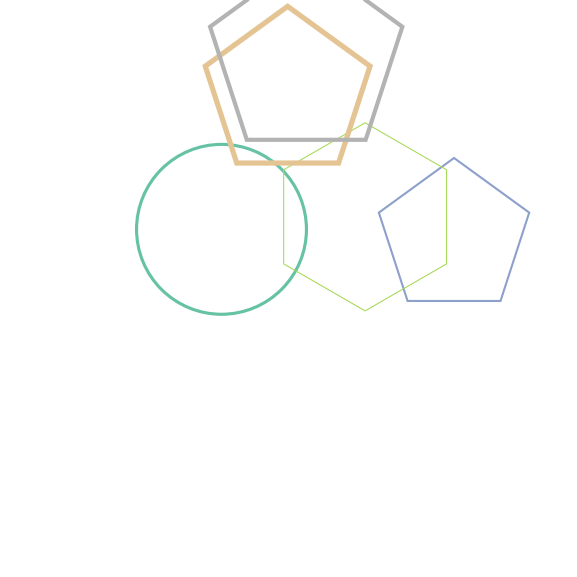[{"shape": "circle", "thickness": 1.5, "radius": 0.74, "center": [0.384, 0.602]}, {"shape": "pentagon", "thickness": 1, "radius": 0.68, "center": [0.786, 0.589]}, {"shape": "hexagon", "thickness": 0.5, "radius": 0.81, "center": [0.632, 0.624]}, {"shape": "pentagon", "thickness": 2.5, "radius": 0.75, "center": [0.498, 0.838]}, {"shape": "pentagon", "thickness": 2, "radius": 0.88, "center": [0.53, 0.899]}]